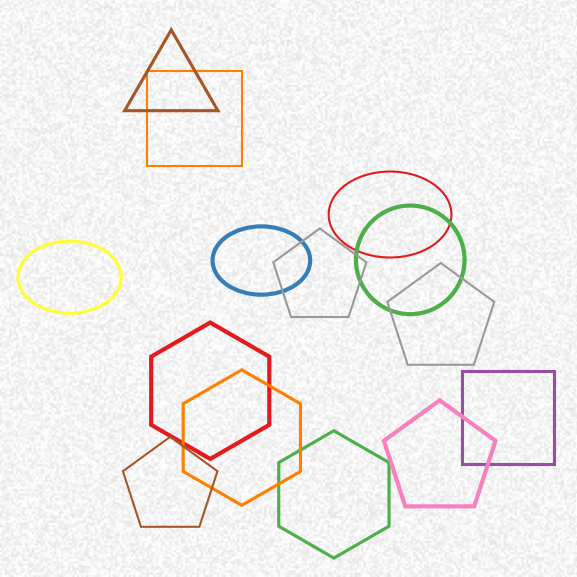[{"shape": "oval", "thickness": 1, "radius": 0.53, "center": [0.675, 0.628]}, {"shape": "hexagon", "thickness": 2, "radius": 0.59, "center": [0.364, 0.323]}, {"shape": "oval", "thickness": 2, "radius": 0.42, "center": [0.453, 0.548]}, {"shape": "hexagon", "thickness": 1.5, "radius": 0.55, "center": [0.578, 0.143]}, {"shape": "circle", "thickness": 2, "radius": 0.47, "center": [0.71, 0.549]}, {"shape": "square", "thickness": 1.5, "radius": 0.4, "center": [0.879, 0.276]}, {"shape": "hexagon", "thickness": 1.5, "radius": 0.59, "center": [0.419, 0.241]}, {"shape": "square", "thickness": 1, "radius": 0.41, "center": [0.337, 0.794]}, {"shape": "oval", "thickness": 1.5, "radius": 0.45, "center": [0.121, 0.519]}, {"shape": "pentagon", "thickness": 1, "radius": 0.43, "center": [0.295, 0.157]}, {"shape": "triangle", "thickness": 1.5, "radius": 0.47, "center": [0.297, 0.854]}, {"shape": "pentagon", "thickness": 2, "radius": 0.51, "center": [0.761, 0.204]}, {"shape": "pentagon", "thickness": 1, "radius": 0.49, "center": [0.763, 0.446]}, {"shape": "pentagon", "thickness": 1, "radius": 0.42, "center": [0.554, 0.519]}]